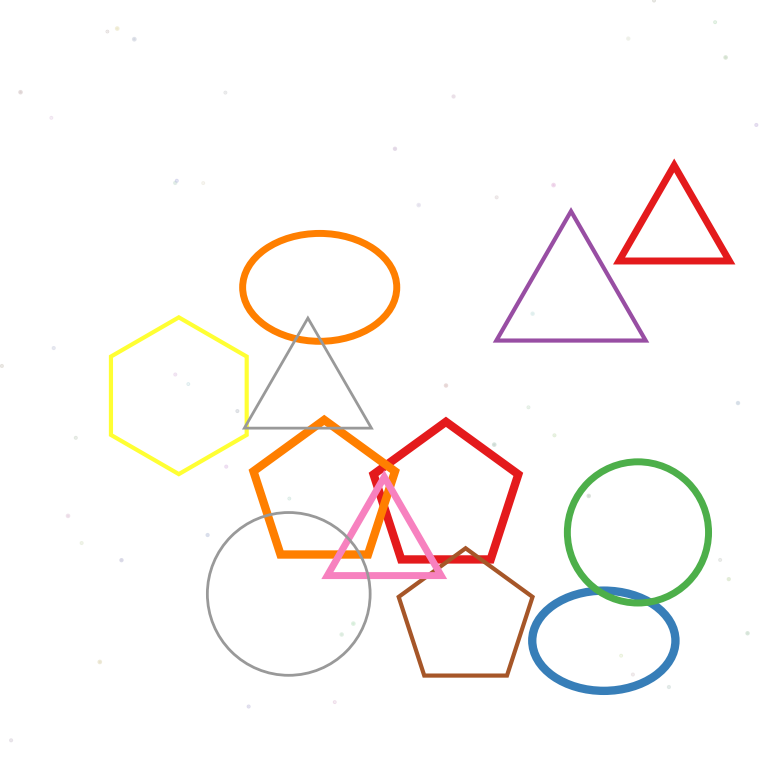[{"shape": "pentagon", "thickness": 3, "radius": 0.49, "center": [0.579, 0.353]}, {"shape": "triangle", "thickness": 2.5, "radius": 0.41, "center": [0.876, 0.702]}, {"shape": "oval", "thickness": 3, "radius": 0.46, "center": [0.784, 0.168]}, {"shape": "circle", "thickness": 2.5, "radius": 0.46, "center": [0.829, 0.309]}, {"shape": "triangle", "thickness": 1.5, "radius": 0.56, "center": [0.742, 0.614]}, {"shape": "pentagon", "thickness": 3, "radius": 0.48, "center": [0.421, 0.358]}, {"shape": "oval", "thickness": 2.5, "radius": 0.5, "center": [0.415, 0.627]}, {"shape": "hexagon", "thickness": 1.5, "radius": 0.51, "center": [0.232, 0.486]}, {"shape": "pentagon", "thickness": 1.5, "radius": 0.46, "center": [0.605, 0.197]}, {"shape": "triangle", "thickness": 2.5, "radius": 0.43, "center": [0.499, 0.295]}, {"shape": "triangle", "thickness": 1, "radius": 0.48, "center": [0.4, 0.492]}, {"shape": "circle", "thickness": 1, "radius": 0.53, "center": [0.375, 0.229]}]